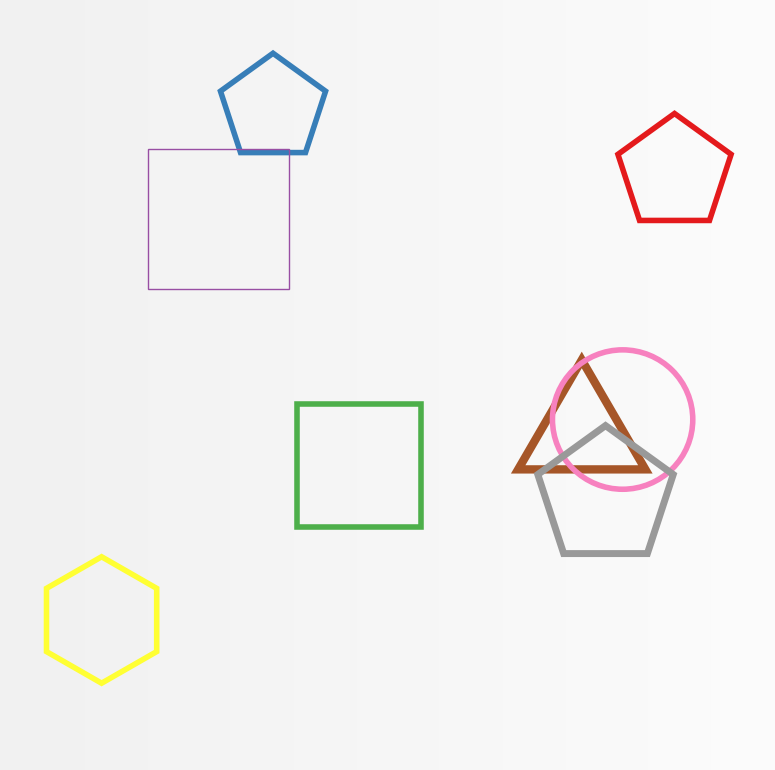[{"shape": "pentagon", "thickness": 2, "radius": 0.38, "center": [0.87, 0.776]}, {"shape": "pentagon", "thickness": 2, "radius": 0.36, "center": [0.352, 0.86]}, {"shape": "square", "thickness": 2, "radius": 0.4, "center": [0.463, 0.395]}, {"shape": "square", "thickness": 0.5, "radius": 0.46, "center": [0.282, 0.715]}, {"shape": "hexagon", "thickness": 2, "radius": 0.41, "center": [0.131, 0.195]}, {"shape": "triangle", "thickness": 3, "radius": 0.47, "center": [0.751, 0.438]}, {"shape": "circle", "thickness": 2, "radius": 0.45, "center": [0.803, 0.455]}, {"shape": "pentagon", "thickness": 2.5, "radius": 0.46, "center": [0.781, 0.355]}]